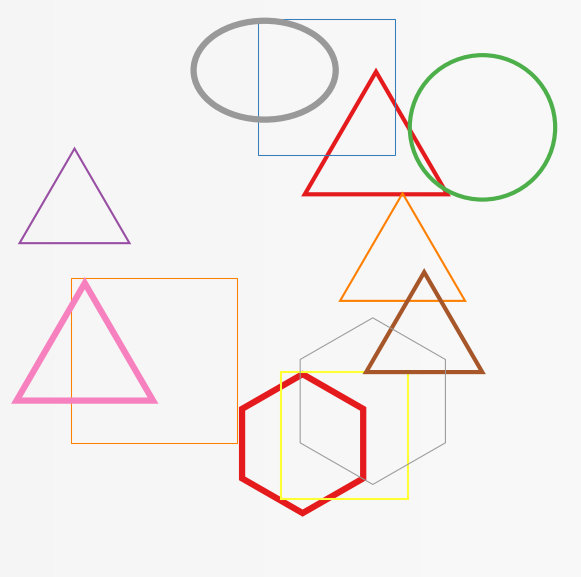[{"shape": "hexagon", "thickness": 3, "radius": 0.6, "center": [0.521, 0.231]}, {"shape": "triangle", "thickness": 2, "radius": 0.71, "center": [0.647, 0.733]}, {"shape": "square", "thickness": 0.5, "radius": 0.59, "center": [0.561, 0.848]}, {"shape": "circle", "thickness": 2, "radius": 0.63, "center": [0.83, 0.779]}, {"shape": "triangle", "thickness": 1, "radius": 0.55, "center": [0.128, 0.633]}, {"shape": "triangle", "thickness": 1, "radius": 0.62, "center": [0.693, 0.54]}, {"shape": "square", "thickness": 0.5, "radius": 0.71, "center": [0.265, 0.375]}, {"shape": "square", "thickness": 1, "radius": 0.55, "center": [0.593, 0.245]}, {"shape": "triangle", "thickness": 2, "radius": 0.58, "center": [0.73, 0.412]}, {"shape": "triangle", "thickness": 3, "radius": 0.68, "center": [0.146, 0.373]}, {"shape": "oval", "thickness": 3, "radius": 0.61, "center": [0.455, 0.878]}, {"shape": "hexagon", "thickness": 0.5, "radius": 0.72, "center": [0.641, 0.304]}]